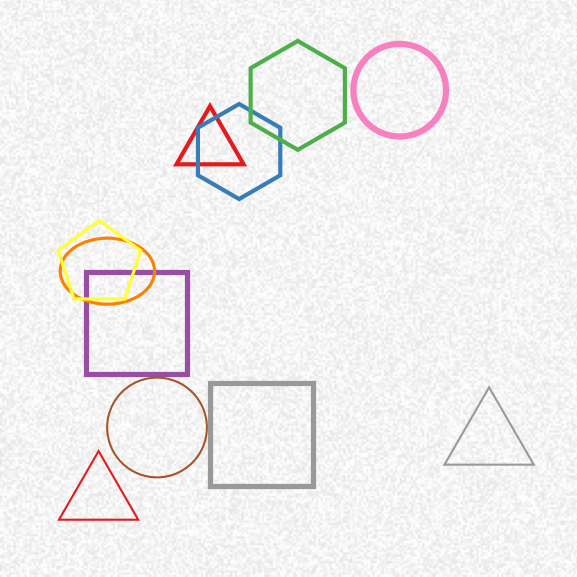[{"shape": "triangle", "thickness": 2, "radius": 0.34, "center": [0.364, 0.748]}, {"shape": "triangle", "thickness": 1, "radius": 0.4, "center": [0.171, 0.139]}, {"shape": "hexagon", "thickness": 2, "radius": 0.41, "center": [0.414, 0.737]}, {"shape": "hexagon", "thickness": 2, "radius": 0.47, "center": [0.516, 0.834]}, {"shape": "square", "thickness": 2.5, "radius": 0.44, "center": [0.236, 0.44]}, {"shape": "oval", "thickness": 1.5, "radius": 0.41, "center": [0.186, 0.53]}, {"shape": "pentagon", "thickness": 1.5, "radius": 0.37, "center": [0.172, 0.542]}, {"shape": "circle", "thickness": 1, "radius": 0.43, "center": [0.272, 0.259]}, {"shape": "circle", "thickness": 3, "radius": 0.4, "center": [0.692, 0.843]}, {"shape": "triangle", "thickness": 1, "radius": 0.45, "center": [0.847, 0.239]}, {"shape": "square", "thickness": 2.5, "radius": 0.44, "center": [0.453, 0.247]}]